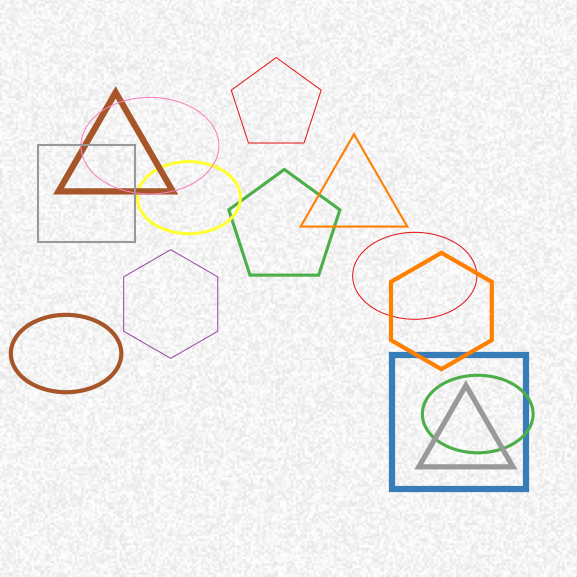[{"shape": "oval", "thickness": 0.5, "radius": 0.54, "center": [0.718, 0.522]}, {"shape": "pentagon", "thickness": 0.5, "radius": 0.41, "center": [0.478, 0.818]}, {"shape": "square", "thickness": 3, "radius": 0.58, "center": [0.795, 0.268]}, {"shape": "oval", "thickness": 1.5, "radius": 0.48, "center": [0.827, 0.282]}, {"shape": "pentagon", "thickness": 1.5, "radius": 0.51, "center": [0.492, 0.605]}, {"shape": "hexagon", "thickness": 0.5, "radius": 0.47, "center": [0.296, 0.473]}, {"shape": "triangle", "thickness": 1, "radius": 0.53, "center": [0.613, 0.66]}, {"shape": "hexagon", "thickness": 2, "radius": 0.5, "center": [0.764, 0.461]}, {"shape": "oval", "thickness": 1.5, "radius": 0.45, "center": [0.327, 0.657]}, {"shape": "triangle", "thickness": 3, "radius": 0.57, "center": [0.2, 0.725]}, {"shape": "oval", "thickness": 2, "radius": 0.48, "center": [0.114, 0.387]}, {"shape": "oval", "thickness": 0.5, "radius": 0.6, "center": [0.26, 0.747]}, {"shape": "triangle", "thickness": 2.5, "radius": 0.47, "center": [0.807, 0.238]}, {"shape": "square", "thickness": 1, "radius": 0.42, "center": [0.15, 0.664]}]